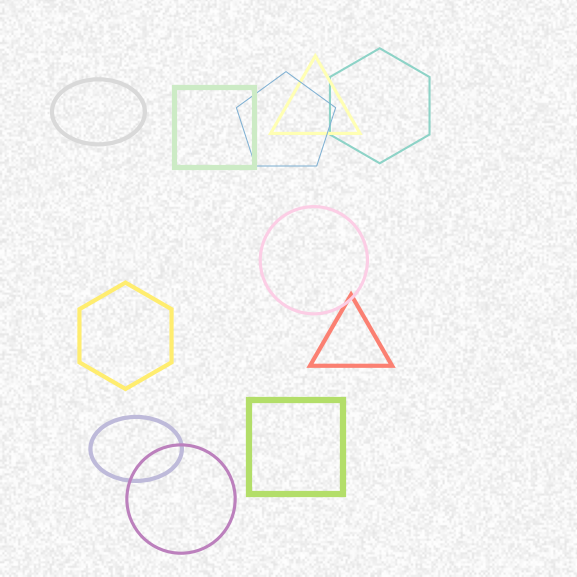[{"shape": "hexagon", "thickness": 1, "radius": 0.5, "center": [0.658, 0.816]}, {"shape": "triangle", "thickness": 1.5, "radius": 0.45, "center": [0.546, 0.813]}, {"shape": "oval", "thickness": 2, "radius": 0.4, "center": [0.236, 0.222]}, {"shape": "triangle", "thickness": 2, "radius": 0.41, "center": [0.608, 0.407]}, {"shape": "pentagon", "thickness": 0.5, "radius": 0.45, "center": [0.495, 0.785]}, {"shape": "square", "thickness": 3, "radius": 0.4, "center": [0.512, 0.225]}, {"shape": "circle", "thickness": 1.5, "radius": 0.46, "center": [0.543, 0.549]}, {"shape": "oval", "thickness": 2, "radius": 0.4, "center": [0.17, 0.805]}, {"shape": "circle", "thickness": 1.5, "radius": 0.47, "center": [0.313, 0.135]}, {"shape": "square", "thickness": 2.5, "radius": 0.35, "center": [0.371, 0.779]}, {"shape": "hexagon", "thickness": 2, "radius": 0.46, "center": [0.217, 0.418]}]